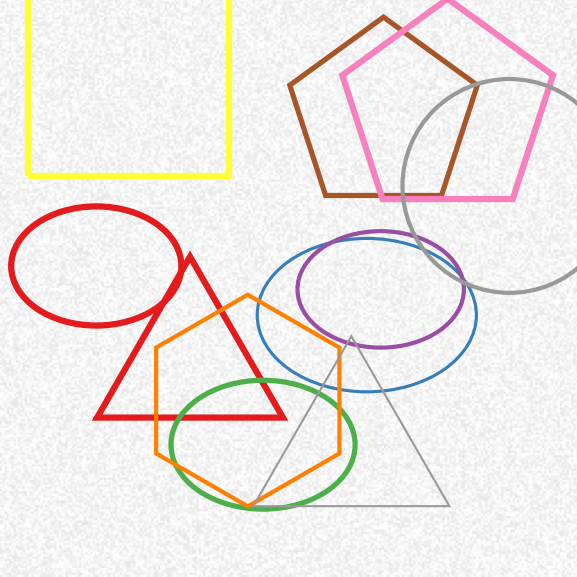[{"shape": "triangle", "thickness": 3, "radius": 0.93, "center": [0.329, 0.369]}, {"shape": "oval", "thickness": 3, "radius": 0.74, "center": [0.167, 0.539]}, {"shape": "oval", "thickness": 1.5, "radius": 0.95, "center": [0.635, 0.453]}, {"shape": "oval", "thickness": 2.5, "radius": 0.8, "center": [0.456, 0.229]}, {"shape": "oval", "thickness": 2, "radius": 0.72, "center": [0.659, 0.498]}, {"shape": "hexagon", "thickness": 2, "radius": 0.92, "center": [0.429, 0.306]}, {"shape": "square", "thickness": 3, "radius": 0.87, "center": [0.223, 0.868]}, {"shape": "pentagon", "thickness": 2.5, "radius": 0.85, "center": [0.664, 0.799]}, {"shape": "pentagon", "thickness": 3, "radius": 0.96, "center": [0.775, 0.81]}, {"shape": "circle", "thickness": 2, "radius": 0.93, "center": [0.882, 0.677]}, {"shape": "triangle", "thickness": 1, "radius": 0.98, "center": [0.608, 0.221]}]